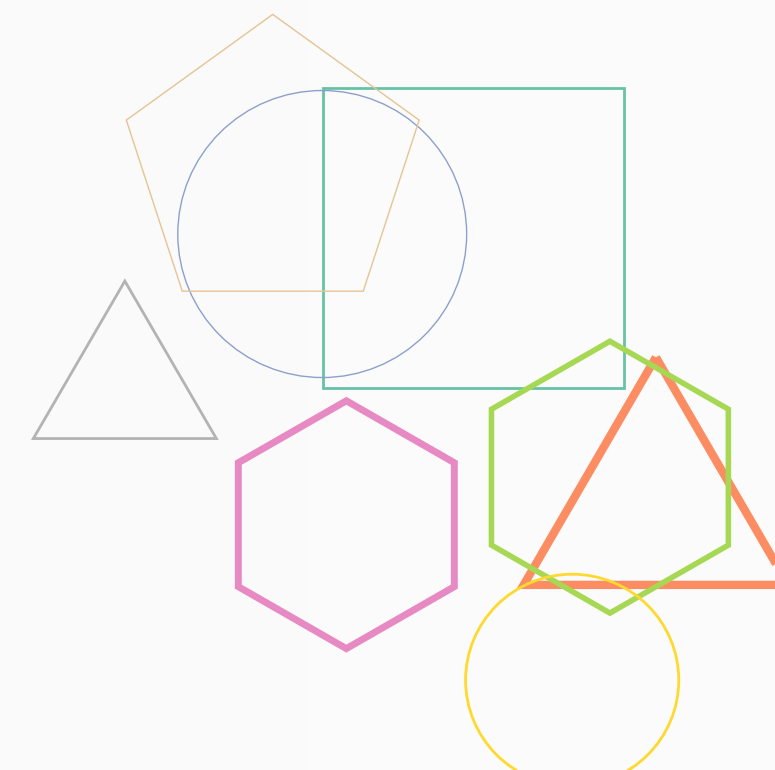[{"shape": "square", "thickness": 1, "radius": 0.97, "center": [0.611, 0.691]}, {"shape": "triangle", "thickness": 3, "radius": 0.99, "center": [0.846, 0.339]}, {"shape": "circle", "thickness": 0.5, "radius": 0.93, "center": [0.416, 0.696]}, {"shape": "hexagon", "thickness": 2.5, "radius": 0.8, "center": [0.447, 0.319]}, {"shape": "hexagon", "thickness": 2, "radius": 0.88, "center": [0.787, 0.38]}, {"shape": "circle", "thickness": 1, "radius": 0.69, "center": [0.738, 0.117]}, {"shape": "pentagon", "thickness": 0.5, "radius": 0.99, "center": [0.352, 0.783]}, {"shape": "triangle", "thickness": 1, "radius": 0.68, "center": [0.161, 0.499]}]